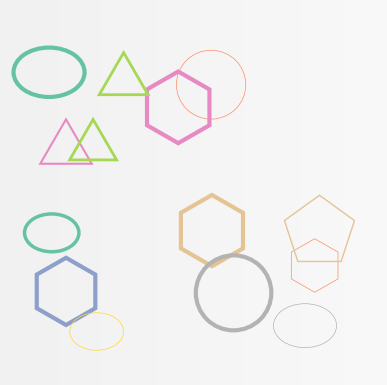[{"shape": "oval", "thickness": 3, "radius": 0.46, "center": [0.127, 0.812]}, {"shape": "oval", "thickness": 2.5, "radius": 0.35, "center": [0.133, 0.395]}, {"shape": "circle", "thickness": 0.5, "radius": 0.45, "center": [0.545, 0.78]}, {"shape": "hexagon", "thickness": 0.5, "radius": 0.35, "center": [0.812, 0.31]}, {"shape": "hexagon", "thickness": 3, "radius": 0.44, "center": [0.17, 0.243]}, {"shape": "triangle", "thickness": 1.5, "radius": 0.38, "center": [0.17, 0.613]}, {"shape": "hexagon", "thickness": 3, "radius": 0.47, "center": [0.46, 0.721]}, {"shape": "triangle", "thickness": 2, "radius": 0.35, "center": [0.24, 0.62]}, {"shape": "triangle", "thickness": 2, "radius": 0.36, "center": [0.319, 0.79]}, {"shape": "oval", "thickness": 0.5, "radius": 0.35, "center": [0.249, 0.139]}, {"shape": "pentagon", "thickness": 1, "radius": 0.48, "center": [0.824, 0.398]}, {"shape": "hexagon", "thickness": 3, "radius": 0.46, "center": [0.547, 0.401]}, {"shape": "oval", "thickness": 0.5, "radius": 0.41, "center": [0.787, 0.154]}, {"shape": "circle", "thickness": 3, "radius": 0.49, "center": [0.603, 0.239]}]